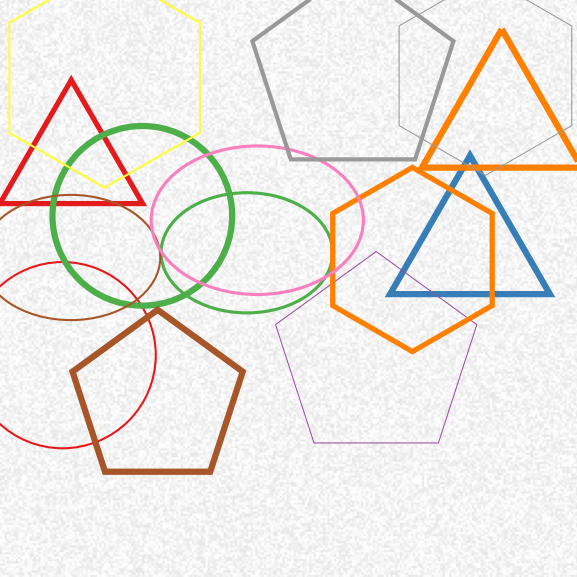[{"shape": "circle", "thickness": 1, "radius": 0.81, "center": [0.108, 0.384]}, {"shape": "triangle", "thickness": 2.5, "radius": 0.71, "center": [0.123, 0.718]}, {"shape": "triangle", "thickness": 3, "radius": 0.8, "center": [0.814, 0.57]}, {"shape": "circle", "thickness": 3, "radius": 0.78, "center": [0.246, 0.625]}, {"shape": "oval", "thickness": 1.5, "radius": 0.74, "center": [0.427, 0.561]}, {"shape": "pentagon", "thickness": 0.5, "radius": 0.92, "center": [0.651, 0.38]}, {"shape": "hexagon", "thickness": 2.5, "radius": 0.8, "center": [0.714, 0.55]}, {"shape": "triangle", "thickness": 3, "radius": 0.8, "center": [0.869, 0.789]}, {"shape": "hexagon", "thickness": 1, "radius": 0.95, "center": [0.181, 0.864]}, {"shape": "pentagon", "thickness": 3, "radius": 0.77, "center": [0.273, 0.308]}, {"shape": "oval", "thickness": 1, "radius": 0.77, "center": [0.123, 0.553]}, {"shape": "oval", "thickness": 1.5, "radius": 0.92, "center": [0.446, 0.618]}, {"shape": "pentagon", "thickness": 2, "radius": 0.92, "center": [0.611, 0.871]}, {"shape": "hexagon", "thickness": 0.5, "radius": 0.86, "center": [0.841, 0.868]}]